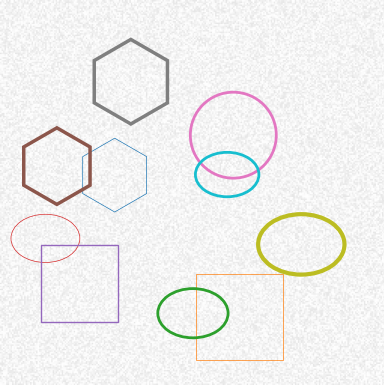[{"shape": "hexagon", "thickness": 0.5, "radius": 0.48, "center": [0.298, 0.545]}, {"shape": "square", "thickness": 0.5, "radius": 0.56, "center": [0.622, 0.177]}, {"shape": "oval", "thickness": 2, "radius": 0.46, "center": [0.501, 0.186]}, {"shape": "oval", "thickness": 0.5, "radius": 0.45, "center": [0.118, 0.381]}, {"shape": "square", "thickness": 1, "radius": 0.5, "center": [0.207, 0.264]}, {"shape": "hexagon", "thickness": 2.5, "radius": 0.5, "center": [0.148, 0.569]}, {"shape": "circle", "thickness": 2, "radius": 0.56, "center": [0.606, 0.649]}, {"shape": "hexagon", "thickness": 2.5, "radius": 0.55, "center": [0.34, 0.788]}, {"shape": "oval", "thickness": 3, "radius": 0.56, "center": [0.783, 0.365]}, {"shape": "oval", "thickness": 2, "radius": 0.41, "center": [0.59, 0.547]}]